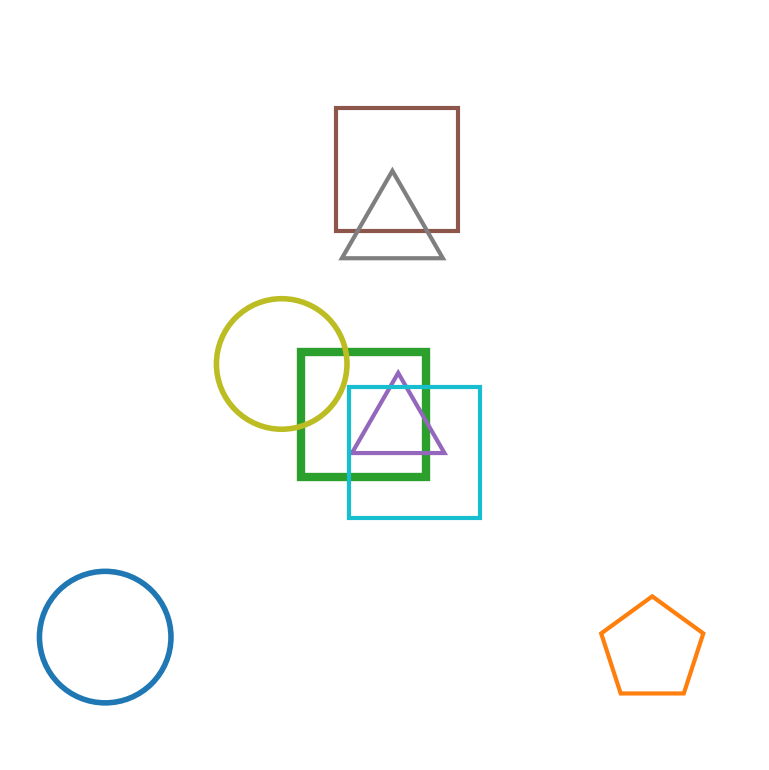[{"shape": "circle", "thickness": 2, "radius": 0.43, "center": [0.137, 0.173]}, {"shape": "pentagon", "thickness": 1.5, "radius": 0.35, "center": [0.847, 0.156]}, {"shape": "square", "thickness": 3, "radius": 0.4, "center": [0.472, 0.462]}, {"shape": "triangle", "thickness": 1.5, "radius": 0.35, "center": [0.517, 0.446]}, {"shape": "square", "thickness": 1.5, "radius": 0.4, "center": [0.516, 0.78]}, {"shape": "triangle", "thickness": 1.5, "radius": 0.38, "center": [0.51, 0.702]}, {"shape": "circle", "thickness": 2, "radius": 0.42, "center": [0.366, 0.527]}, {"shape": "square", "thickness": 1.5, "radius": 0.42, "center": [0.538, 0.412]}]